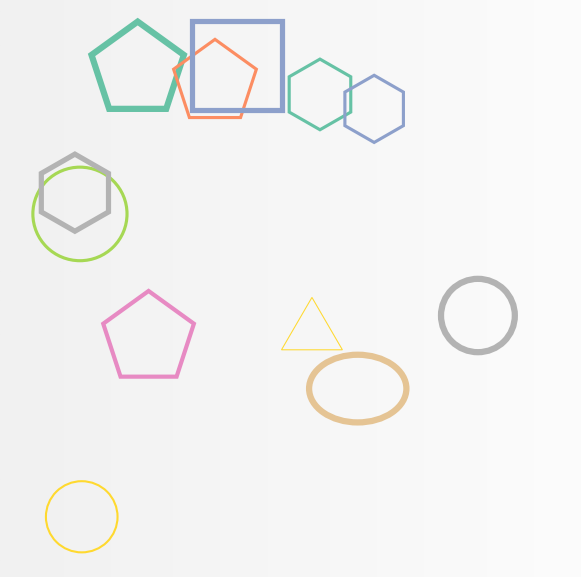[{"shape": "hexagon", "thickness": 1.5, "radius": 0.31, "center": [0.55, 0.836]}, {"shape": "pentagon", "thickness": 3, "radius": 0.42, "center": [0.237, 0.878]}, {"shape": "pentagon", "thickness": 1.5, "radius": 0.37, "center": [0.37, 0.856]}, {"shape": "hexagon", "thickness": 1.5, "radius": 0.29, "center": [0.644, 0.811]}, {"shape": "square", "thickness": 2.5, "radius": 0.39, "center": [0.408, 0.886]}, {"shape": "pentagon", "thickness": 2, "radius": 0.41, "center": [0.256, 0.413]}, {"shape": "circle", "thickness": 1.5, "radius": 0.4, "center": [0.138, 0.629]}, {"shape": "triangle", "thickness": 0.5, "radius": 0.3, "center": [0.537, 0.424]}, {"shape": "circle", "thickness": 1, "radius": 0.31, "center": [0.141, 0.104]}, {"shape": "oval", "thickness": 3, "radius": 0.42, "center": [0.615, 0.326]}, {"shape": "circle", "thickness": 3, "radius": 0.32, "center": [0.822, 0.453]}, {"shape": "hexagon", "thickness": 2.5, "radius": 0.33, "center": [0.129, 0.665]}]